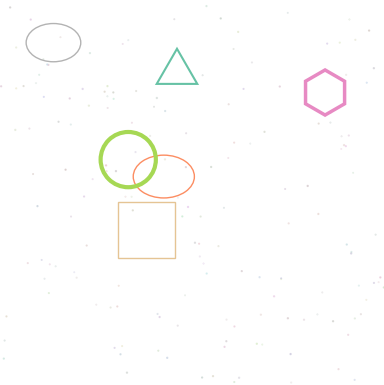[{"shape": "triangle", "thickness": 1.5, "radius": 0.3, "center": [0.46, 0.812]}, {"shape": "oval", "thickness": 1, "radius": 0.4, "center": [0.425, 0.541]}, {"shape": "hexagon", "thickness": 2.5, "radius": 0.29, "center": [0.844, 0.76]}, {"shape": "circle", "thickness": 3, "radius": 0.36, "center": [0.333, 0.585]}, {"shape": "square", "thickness": 1, "radius": 0.36, "center": [0.38, 0.404]}, {"shape": "oval", "thickness": 1, "radius": 0.35, "center": [0.139, 0.889]}]